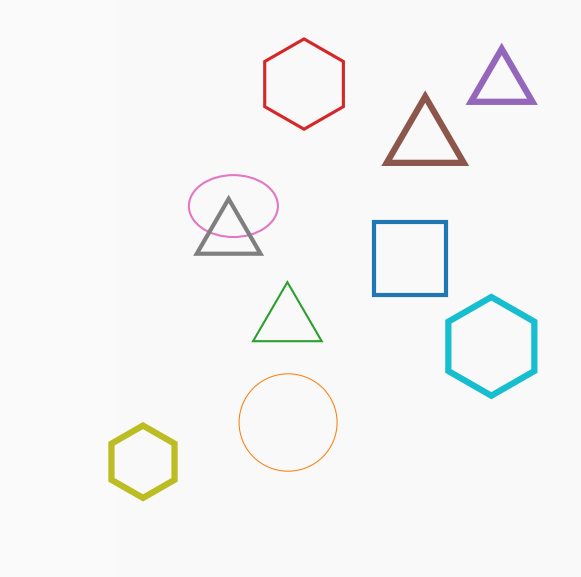[{"shape": "square", "thickness": 2, "radius": 0.31, "center": [0.705, 0.552]}, {"shape": "circle", "thickness": 0.5, "radius": 0.42, "center": [0.496, 0.268]}, {"shape": "triangle", "thickness": 1, "radius": 0.34, "center": [0.494, 0.442]}, {"shape": "hexagon", "thickness": 1.5, "radius": 0.39, "center": [0.523, 0.854]}, {"shape": "triangle", "thickness": 3, "radius": 0.31, "center": [0.863, 0.853]}, {"shape": "triangle", "thickness": 3, "radius": 0.38, "center": [0.732, 0.755]}, {"shape": "oval", "thickness": 1, "radius": 0.38, "center": [0.402, 0.642]}, {"shape": "triangle", "thickness": 2, "radius": 0.32, "center": [0.393, 0.591]}, {"shape": "hexagon", "thickness": 3, "radius": 0.31, "center": [0.246, 0.2]}, {"shape": "hexagon", "thickness": 3, "radius": 0.43, "center": [0.845, 0.399]}]